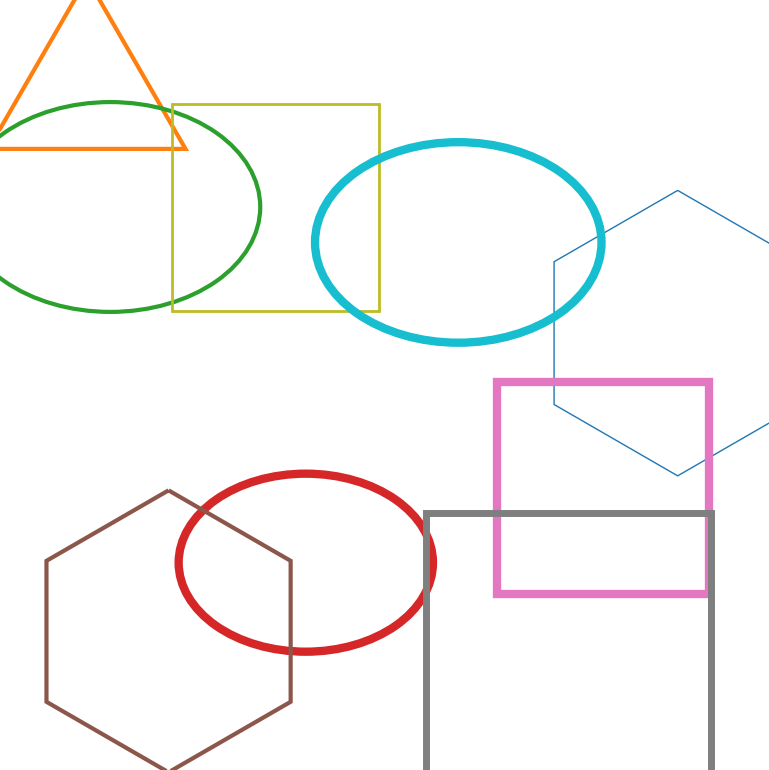[{"shape": "hexagon", "thickness": 0.5, "radius": 0.93, "center": [0.88, 0.567]}, {"shape": "triangle", "thickness": 1.5, "radius": 0.74, "center": [0.113, 0.881]}, {"shape": "oval", "thickness": 1.5, "radius": 0.97, "center": [0.143, 0.731]}, {"shape": "oval", "thickness": 3, "radius": 0.83, "center": [0.397, 0.269]}, {"shape": "hexagon", "thickness": 1.5, "radius": 0.92, "center": [0.219, 0.18]}, {"shape": "square", "thickness": 3, "radius": 0.69, "center": [0.783, 0.366]}, {"shape": "square", "thickness": 2.5, "radius": 0.92, "center": [0.738, 0.15]}, {"shape": "square", "thickness": 1, "radius": 0.67, "center": [0.358, 0.73]}, {"shape": "oval", "thickness": 3, "radius": 0.93, "center": [0.595, 0.685]}]